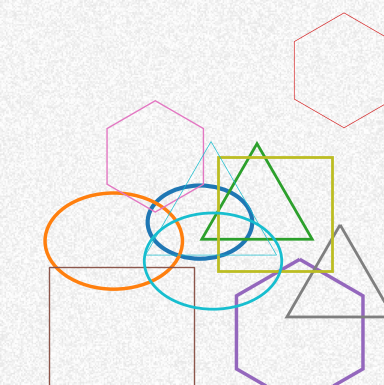[{"shape": "oval", "thickness": 3, "radius": 0.68, "center": [0.519, 0.423]}, {"shape": "oval", "thickness": 2.5, "radius": 0.89, "center": [0.295, 0.374]}, {"shape": "triangle", "thickness": 2, "radius": 0.83, "center": [0.668, 0.461]}, {"shape": "hexagon", "thickness": 0.5, "radius": 0.75, "center": [0.894, 0.817]}, {"shape": "hexagon", "thickness": 2.5, "radius": 0.95, "center": [0.778, 0.137]}, {"shape": "square", "thickness": 1, "radius": 0.94, "center": [0.316, 0.118]}, {"shape": "hexagon", "thickness": 1, "radius": 0.72, "center": [0.403, 0.594]}, {"shape": "triangle", "thickness": 2, "radius": 0.8, "center": [0.883, 0.256]}, {"shape": "square", "thickness": 2, "radius": 0.74, "center": [0.714, 0.443]}, {"shape": "oval", "thickness": 2, "radius": 0.89, "center": [0.553, 0.322]}, {"shape": "triangle", "thickness": 0.5, "radius": 0.98, "center": [0.548, 0.436]}]